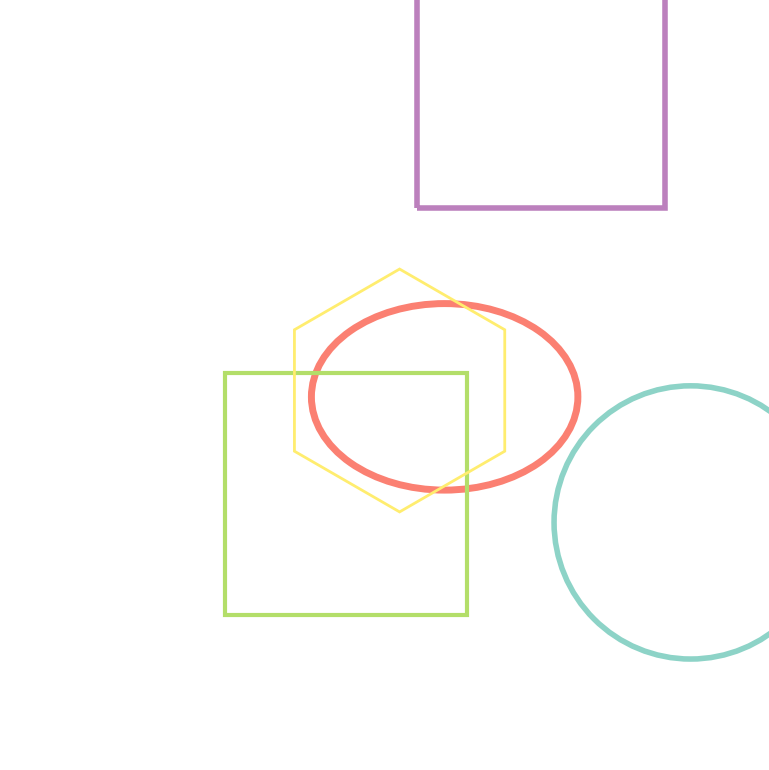[{"shape": "circle", "thickness": 2, "radius": 0.89, "center": [0.897, 0.322]}, {"shape": "oval", "thickness": 2.5, "radius": 0.87, "center": [0.577, 0.485]}, {"shape": "square", "thickness": 1.5, "radius": 0.78, "center": [0.45, 0.359]}, {"shape": "square", "thickness": 2, "radius": 0.8, "center": [0.703, 0.891]}, {"shape": "hexagon", "thickness": 1, "radius": 0.79, "center": [0.519, 0.493]}]